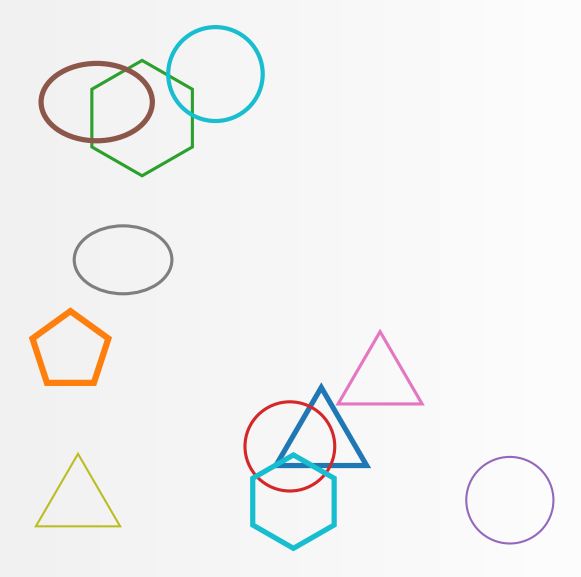[{"shape": "triangle", "thickness": 2.5, "radius": 0.45, "center": [0.553, 0.238]}, {"shape": "pentagon", "thickness": 3, "radius": 0.34, "center": [0.121, 0.392]}, {"shape": "hexagon", "thickness": 1.5, "radius": 0.5, "center": [0.245, 0.795]}, {"shape": "circle", "thickness": 1.5, "radius": 0.39, "center": [0.499, 0.226]}, {"shape": "circle", "thickness": 1, "radius": 0.37, "center": [0.877, 0.133]}, {"shape": "oval", "thickness": 2.5, "radius": 0.48, "center": [0.166, 0.822]}, {"shape": "triangle", "thickness": 1.5, "radius": 0.42, "center": [0.654, 0.341]}, {"shape": "oval", "thickness": 1.5, "radius": 0.42, "center": [0.212, 0.549]}, {"shape": "triangle", "thickness": 1, "radius": 0.42, "center": [0.134, 0.13]}, {"shape": "hexagon", "thickness": 2.5, "radius": 0.4, "center": [0.505, 0.131]}, {"shape": "circle", "thickness": 2, "radius": 0.41, "center": [0.371, 0.871]}]